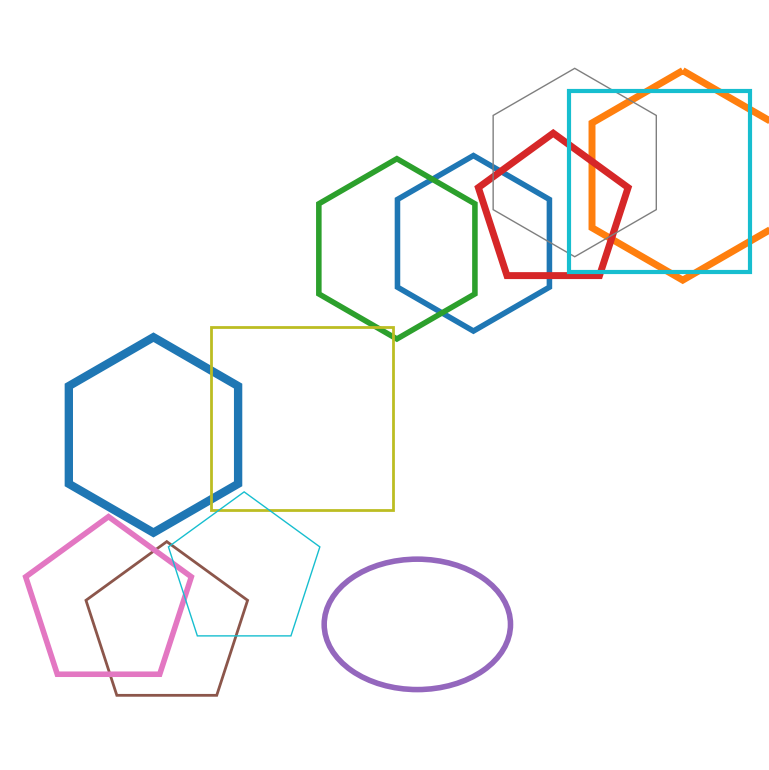[{"shape": "hexagon", "thickness": 3, "radius": 0.63, "center": [0.199, 0.435]}, {"shape": "hexagon", "thickness": 2, "radius": 0.57, "center": [0.615, 0.684]}, {"shape": "hexagon", "thickness": 2.5, "radius": 0.68, "center": [0.887, 0.772]}, {"shape": "hexagon", "thickness": 2, "radius": 0.59, "center": [0.515, 0.677]}, {"shape": "pentagon", "thickness": 2.5, "radius": 0.51, "center": [0.718, 0.725]}, {"shape": "oval", "thickness": 2, "radius": 0.6, "center": [0.542, 0.189]}, {"shape": "pentagon", "thickness": 1, "radius": 0.55, "center": [0.217, 0.186]}, {"shape": "pentagon", "thickness": 2, "radius": 0.57, "center": [0.141, 0.216]}, {"shape": "hexagon", "thickness": 0.5, "radius": 0.61, "center": [0.746, 0.789]}, {"shape": "square", "thickness": 1, "radius": 0.59, "center": [0.392, 0.456]}, {"shape": "pentagon", "thickness": 0.5, "radius": 0.52, "center": [0.317, 0.258]}, {"shape": "square", "thickness": 1.5, "radius": 0.59, "center": [0.856, 0.764]}]